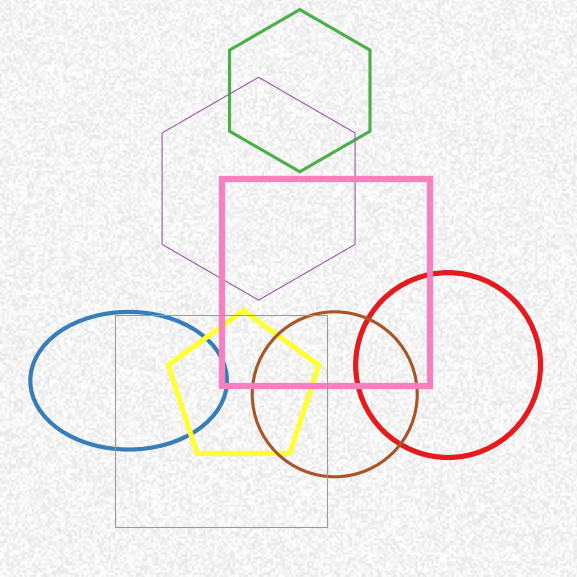[{"shape": "circle", "thickness": 2.5, "radius": 0.8, "center": [0.776, 0.367]}, {"shape": "oval", "thickness": 2, "radius": 0.85, "center": [0.223, 0.34]}, {"shape": "hexagon", "thickness": 1.5, "radius": 0.7, "center": [0.519, 0.842]}, {"shape": "hexagon", "thickness": 0.5, "radius": 0.96, "center": [0.448, 0.672]}, {"shape": "pentagon", "thickness": 2.5, "radius": 0.68, "center": [0.422, 0.325]}, {"shape": "circle", "thickness": 1.5, "radius": 0.71, "center": [0.58, 0.316]}, {"shape": "square", "thickness": 3, "radius": 0.9, "center": [0.564, 0.51]}, {"shape": "square", "thickness": 0.5, "radius": 0.92, "center": [0.382, 0.27]}]